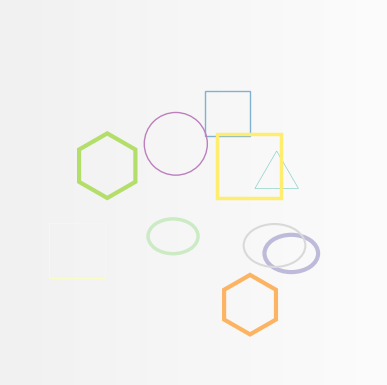[{"shape": "triangle", "thickness": 0.5, "radius": 0.32, "center": [0.714, 0.543]}, {"shape": "square", "thickness": 0.5, "radius": 0.36, "center": [0.199, 0.349]}, {"shape": "oval", "thickness": 3, "radius": 0.35, "center": [0.752, 0.342]}, {"shape": "square", "thickness": 1, "radius": 0.29, "center": [0.586, 0.705]}, {"shape": "hexagon", "thickness": 3, "radius": 0.39, "center": [0.645, 0.209]}, {"shape": "hexagon", "thickness": 3, "radius": 0.42, "center": [0.277, 0.57]}, {"shape": "oval", "thickness": 1.5, "radius": 0.4, "center": [0.708, 0.362]}, {"shape": "circle", "thickness": 1, "radius": 0.41, "center": [0.454, 0.626]}, {"shape": "oval", "thickness": 2.5, "radius": 0.32, "center": [0.447, 0.386]}, {"shape": "square", "thickness": 2.5, "radius": 0.41, "center": [0.643, 0.569]}]